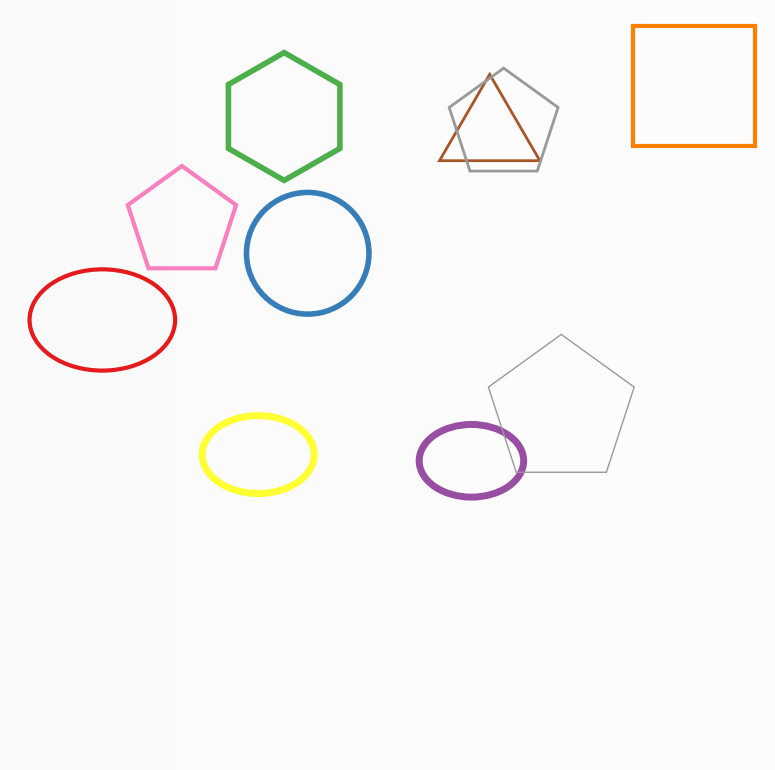[{"shape": "oval", "thickness": 1.5, "radius": 0.47, "center": [0.132, 0.584]}, {"shape": "circle", "thickness": 2, "radius": 0.4, "center": [0.397, 0.671]}, {"shape": "hexagon", "thickness": 2, "radius": 0.42, "center": [0.367, 0.849]}, {"shape": "oval", "thickness": 2.5, "radius": 0.34, "center": [0.608, 0.402]}, {"shape": "square", "thickness": 1.5, "radius": 0.39, "center": [0.895, 0.888]}, {"shape": "oval", "thickness": 2.5, "radius": 0.36, "center": [0.333, 0.41]}, {"shape": "triangle", "thickness": 1, "radius": 0.37, "center": [0.632, 0.829]}, {"shape": "pentagon", "thickness": 1.5, "radius": 0.37, "center": [0.235, 0.711]}, {"shape": "pentagon", "thickness": 1, "radius": 0.37, "center": [0.65, 0.838]}, {"shape": "pentagon", "thickness": 0.5, "radius": 0.49, "center": [0.724, 0.467]}]